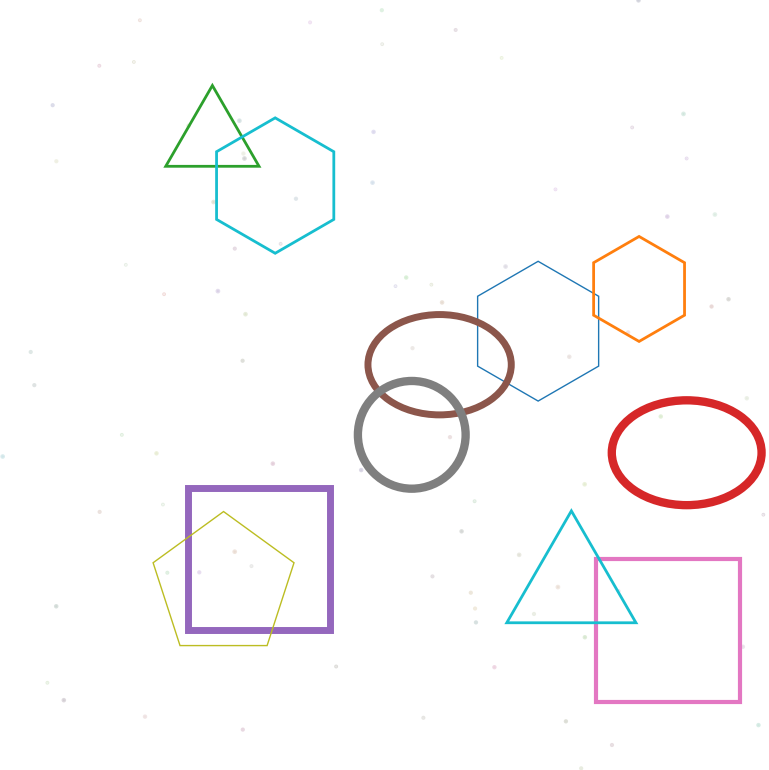[{"shape": "hexagon", "thickness": 0.5, "radius": 0.45, "center": [0.699, 0.57]}, {"shape": "hexagon", "thickness": 1, "radius": 0.34, "center": [0.83, 0.625]}, {"shape": "triangle", "thickness": 1, "radius": 0.35, "center": [0.276, 0.819]}, {"shape": "oval", "thickness": 3, "radius": 0.49, "center": [0.892, 0.412]}, {"shape": "square", "thickness": 2.5, "radius": 0.46, "center": [0.336, 0.274]}, {"shape": "oval", "thickness": 2.5, "radius": 0.47, "center": [0.571, 0.526]}, {"shape": "square", "thickness": 1.5, "radius": 0.47, "center": [0.868, 0.181]}, {"shape": "circle", "thickness": 3, "radius": 0.35, "center": [0.535, 0.435]}, {"shape": "pentagon", "thickness": 0.5, "radius": 0.48, "center": [0.29, 0.239]}, {"shape": "triangle", "thickness": 1, "radius": 0.48, "center": [0.742, 0.24]}, {"shape": "hexagon", "thickness": 1, "radius": 0.44, "center": [0.357, 0.759]}]